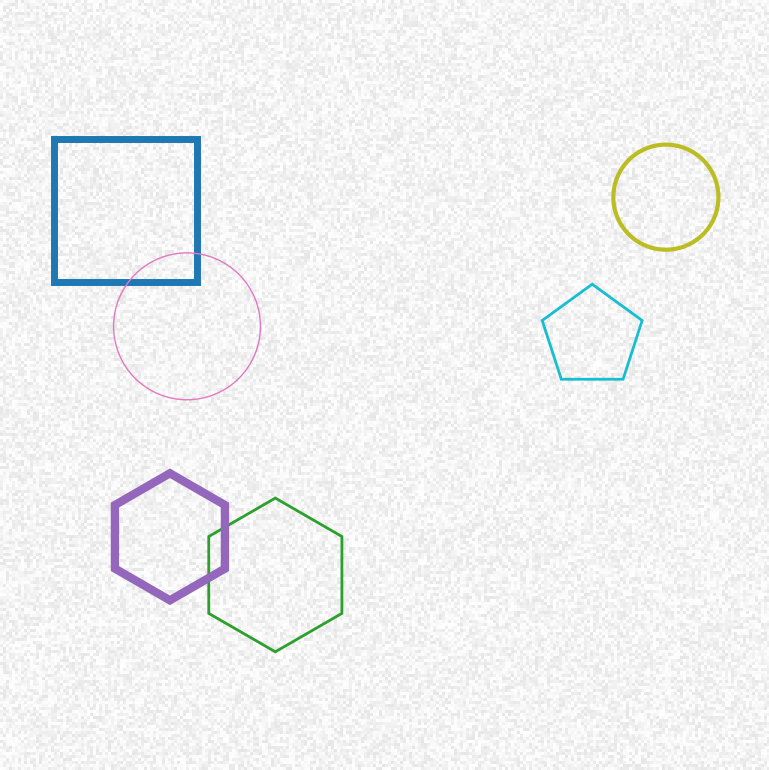[{"shape": "square", "thickness": 2.5, "radius": 0.46, "center": [0.163, 0.727]}, {"shape": "hexagon", "thickness": 1, "radius": 0.5, "center": [0.358, 0.253]}, {"shape": "hexagon", "thickness": 3, "radius": 0.41, "center": [0.221, 0.303]}, {"shape": "circle", "thickness": 0.5, "radius": 0.48, "center": [0.243, 0.576]}, {"shape": "circle", "thickness": 1.5, "radius": 0.34, "center": [0.865, 0.744]}, {"shape": "pentagon", "thickness": 1, "radius": 0.34, "center": [0.769, 0.563]}]